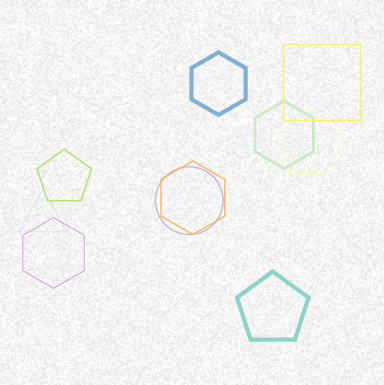[{"shape": "pentagon", "thickness": 3, "radius": 0.49, "center": [0.709, 0.197]}, {"shape": "pentagon", "thickness": 0.5, "radius": 0.45, "center": [0.805, 0.624]}, {"shape": "circle", "thickness": 1, "radius": 0.44, "center": [0.492, 0.479]}, {"shape": "hexagon", "thickness": 3, "radius": 0.41, "center": [0.568, 0.783]}, {"shape": "hexagon", "thickness": 1, "radius": 0.48, "center": [0.501, 0.486]}, {"shape": "pentagon", "thickness": 1, "radius": 0.37, "center": [0.167, 0.539]}, {"shape": "triangle", "thickness": 0.5, "radius": 0.37, "center": [0.111, 0.435]}, {"shape": "hexagon", "thickness": 0.5, "radius": 0.46, "center": [0.139, 0.343]}, {"shape": "hexagon", "thickness": 2, "radius": 0.44, "center": [0.738, 0.65]}, {"shape": "square", "thickness": 1, "radius": 0.5, "center": [0.835, 0.787]}]